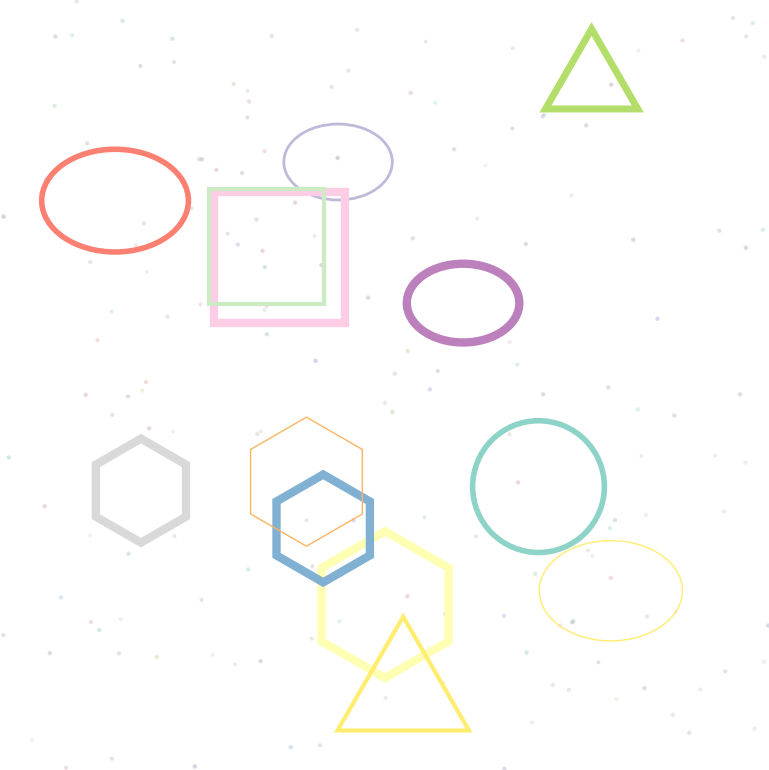[{"shape": "circle", "thickness": 2, "radius": 0.43, "center": [0.699, 0.368]}, {"shape": "hexagon", "thickness": 3, "radius": 0.48, "center": [0.5, 0.215]}, {"shape": "oval", "thickness": 1, "radius": 0.35, "center": [0.439, 0.79]}, {"shape": "oval", "thickness": 2, "radius": 0.48, "center": [0.149, 0.739]}, {"shape": "hexagon", "thickness": 3, "radius": 0.35, "center": [0.42, 0.314]}, {"shape": "hexagon", "thickness": 0.5, "radius": 0.42, "center": [0.398, 0.374]}, {"shape": "triangle", "thickness": 2.5, "radius": 0.35, "center": [0.768, 0.893]}, {"shape": "square", "thickness": 3, "radius": 0.43, "center": [0.362, 0.665]}, {"shape": "hexagon", "thickness": 3, "radius": 0.34, "center": [0.183, 0.363]}, {"shape": "oval", "thickness": 3, "radius": 0.37, "center": [0.601, 0.606]}, {"shape": "square", "thickness": 1.5, "radius": 0.38, "center": [0.346, 0.68]}, {"shape": "oval", "thickness": 0.5, "radius": 0.46, "center": [0.793, 0.233]}, {"shape": "triangle", "thickness": 1.5, "radius": 0.49, "center": [0.524, 0.101]}]